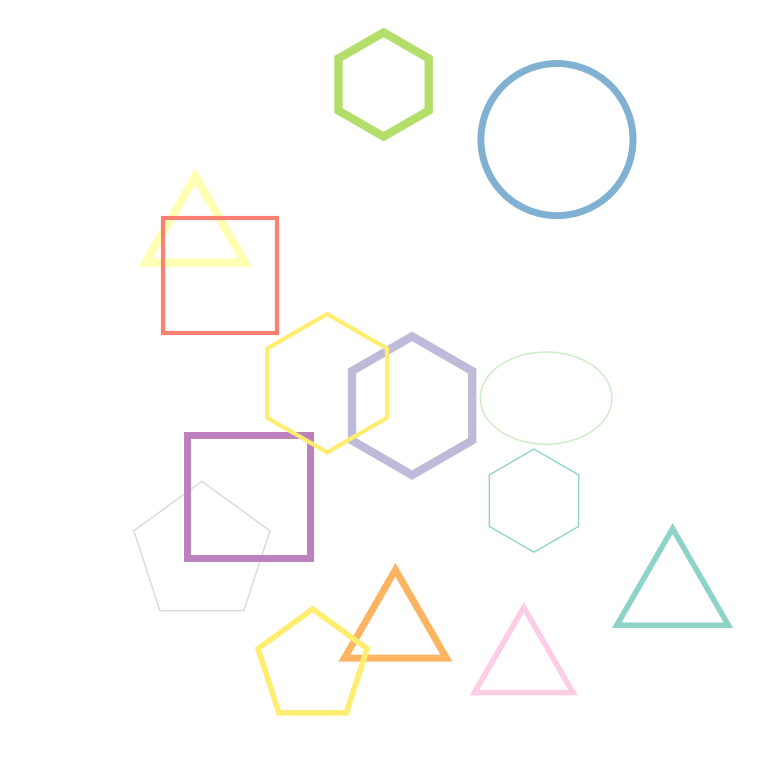[{"shape": "hexagon", "thickness": 0.5, "radius": 0.33, "center": [0.694, 0.35]}, {"shape": "triangle", "thickness": 2, "radius": 0.42, "center": [0.873, 0.23]}, {"shape": "triangle", "thickness": 3, "radius": 0.37, "center": [0.254, 0.696]}, {"shape": "hexagon", "thickness": 3, "radius": 0.45, "center": [0.535, 0.473]}, {"shape": "square", "thickness": 1.5, "radius": 0.37, "center": [0.286, 0.642]}, {"shape": "circle", "thickness": 2.5, "radius": 0.49, "center": [0.723, 0.819]}, {"shape": "triangle", "thickness": 2.5, "radius": 0.38, "center": [0.514, 0.184]}, {"shape": "hexagon", "thickness": 3, "radius": 0.34, "center": [0.498, 0.89]}, {"shape": "triangle", "thickness": 2, "radius": 0.37, "center": [0.68, 0.137]}, {"shape": "pentagon", "thickness": 0.5, "radius": 0.46, "center": [0.262, 0.282]}, {"shape": "square", "thickness": 2.5, "radius": 0.4, "center": [0.323, 0.355]}, {"shape": "oval", "thickness": 0.5, "radius": 0.43, "center": [0.709, 0.483]}, {"shape": "pentagon", "thickness": 2, "radius": 0.37, "center": [0.406, 0.135]}, {"shape": "hexagon", "thickness": 1.5, "radius": 0.45, "center": [0.425, 0.502]}]